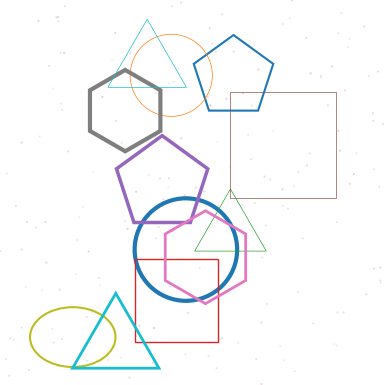[{"shape": "circle", "thickness": 3, "radius": 0.67, "center": [0.483, 0.352]}, {"shape": "pentagon", "thickness": 1.5, "radius": 0.54, "center": [0.607, 0.8]}, {"shape": "circle", "thickness": 0.5, "radius": 0.53, "center": [0.445, 0.804]}, {"shape": "triangle", "thickness": 0.5, "radius": 0.54, "center": [0.599, 0.402]}, {"shape": "square", "thickness": 1, "radius": 0.54, "center": [0.459, 0.22]}, {"shape": "pentagon", "thickness": 2.5, "radius": 0.62, "center": [0.421, 0.523]}, {"shape": "square", "thickness": 0.5, "radius": 0.69, "center": [0.735, 0.624]}, {"shape": "hexagon", "thickness": 2, "radius": 0.6, "center": [0.534, 0.332]}, {"shape": "hexagon", "thickness": 3, "radius": 0.53, "center": [0.325, 0.713]}, {"shape": "oval", "thickness": 1.5, "radius": 0.55, "center": [0.189, 0.124]}, {"shape": "triangle", "thickness": 0.5, "radius": 0.59, "center": [0.382, 0.832]}, {"shape": "triangle", "thickness": 2, "radius": 0.65, "center": [0.301, 0.108]}]